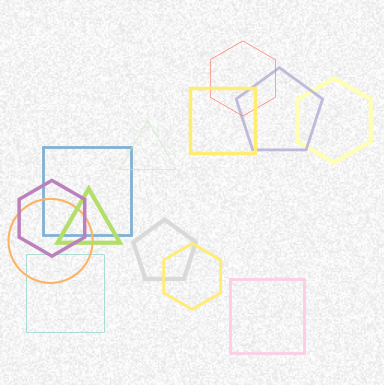[{"shape": "square", "thickness": 0.5, "radius": 0.51, "center": [0.169, 0.24]}, {"shape": "hexagon", "thickness": 3, "radius": 0.55, "center": [0.868, 0.687]}, {"shape": "pentagon", "thickness": 2, "radius": 0.59, "center": [0.726, 0.706]}, {"shape": "hexagon", "thickness": 0.5, "radius": 0.49, "center": [0.631, 0.796]}, {"shape": "square", "thickness": 2, "radius": 0.58, "center": [0.226, 0.504]}, {"shape": "circle", "thickness": 1.5, "radius": 0.55, "center": [0.131, 0.374]}, {"shape": "triangle", "thickness": 3, "radius": 0.47, "center": [0.23, 0.416]}, {"shape": "square", "thickness": 2, "radius": 0.48, "center": [0.693, 0.178]}, {"shape": "pentagon", "thickness": 3, "radius": 0.43, "center": [0.428, 0.345]}, {"shape": "hexagon", "thickness": 2.5, "radius": 0.49, "center": [0.135, 0.433]}, {"shape": "triangle", "thickness": 0.5, "radius": 0.43, "center": [0.384, 0.602]}, {"shape": "square", "thickness": 2.5, "radius": 0.43, "center": [0.578, 0.687]}, {"shape": "hexagon", "thickness": 2, "radius": 0.43, "center": [0.499, 0.282]}]